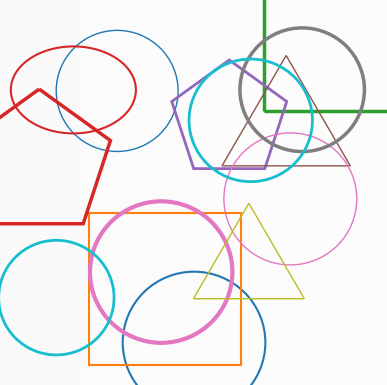[{"shape": "circle", "thickness": 1, "radius": 0.79, "center": [0.302, 0.764]}, {"shape": "circle", "thickness": 1.5, "radius": 0.92, "center": [0.501, 0.11]}, {"shape": "square", "thickness": 1.5, "radius": 0.99, "center": [0.426, 0.249]}, {"shape": "square", "thickness": 2.5, "radius": 0.94, "center": [0.868, 0.899]}, {"shape": "pentagon", "thickness": 2.5, "radius": 0.97, "center": [0.101, 0.575]}, {"shape": "oval", "thickness": 1.5, "radius": 0.81, "center": [0.189, 0.766]}, {"shape": "pentagon", "thickness": 2, "radius": 0.78, "center": [0.592, 0.688]}, {"shape": "triangle", "thickness": 1, "radius": 0.96, "center": [0.738, 0.665]}, {"shape": "circle", "thickness": 1, "radius": 0.86, "center": [0.749, 0.483]}, {"shape": "circle", "thickness": 3, "radius": 0.92, "center": [0.416, 0.293]}, {"shape": "circle", "thickness": 2.5, "radius": 0.8, "center": [0.78, 0.767]}, {"shape": "triangle", "thickness": 1, "radius": 0.83, "center": [0.642, 0.307]}, {"shape": "circle", "thickness": 2, "radius": 0.8, "center": [0.647, 0.687]}, {"shape": "circle", "thickness": 2, "radius": 0.74, "center": [0.145, 0.227]}]